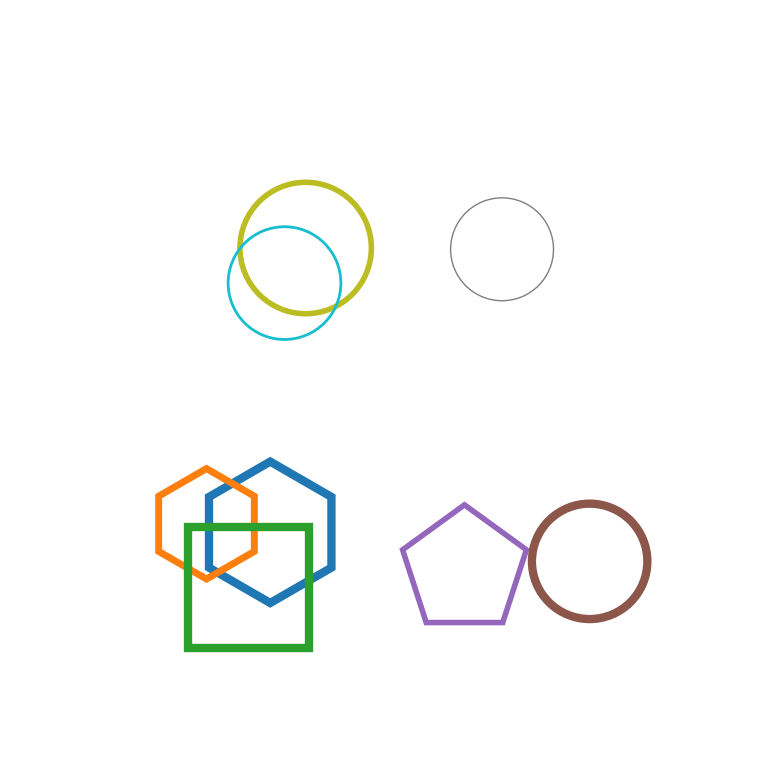[{"shape": "hexagon", "thickness": 3, "radius": 0.46, "center": [0.351, 0.309]}, {"shape": "hexagon", "thickness": 2.5, "radius": 0.36, "center": [0.268, 0.32]}, {"shape": "square", "thickness": 3, "radius": 0.39, "center": [0.323, 0.237]}, {"shape": "pentagon", "thickness": 2, "radius": 0.42, "center": [0.603, 0.26]}, {"shape": "circle", "thickness": 3, "radius": 0.37, "center": [0.766, 0.271]}, {"shape": "circle", "thickness": 0.5, "radius": 0.33, "center": [0.652, 0.676]}, {"shape": "circle", "thickness": 2, "radius": 0.43, "center": [0.397, 0.678]}, {"shape": "circle", "thickness": 1, "radius": 0.37, "center": [0.369, 0.632]}]